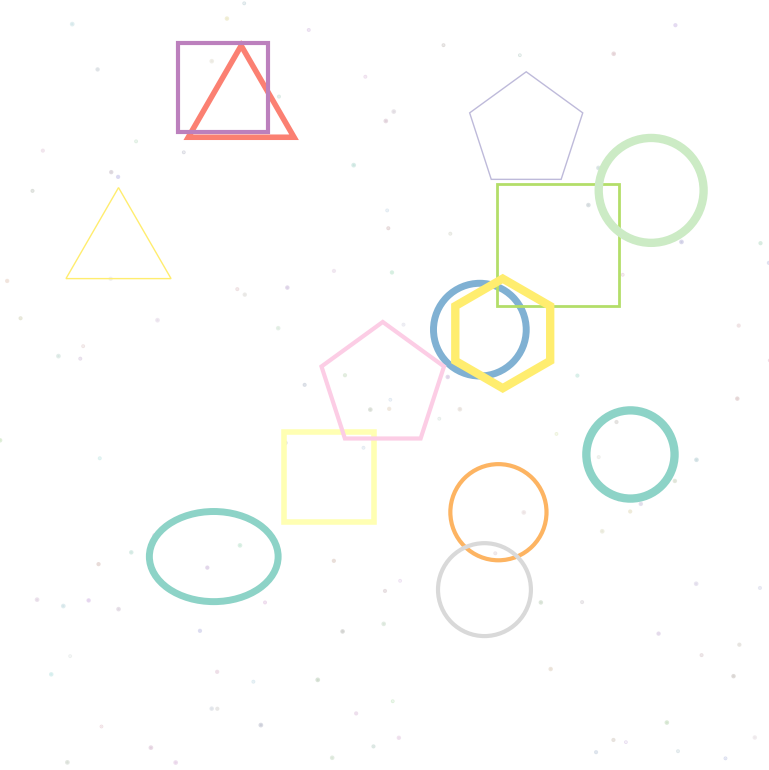[{"shape": "oval", "thickness": 2.5, "radius": 0.42, "center": [0.278, 0.277]}, {"shape": "circle", "thickness": 3, "radius": 0.29, "center": [0.819, 0.41]}, {"shape": "square", "thickness": 2, "radius": 0.29, "center": [0.427, 0.381]}, {"shape": "pentagon", "thickness": 0.5, "radius": 0.39, "center": [0.683, 0.83]}, {"shape": "triangle", "thickness": 2, "radius": 0.4, "center": [0.313, 0.861]}, {"shape": "circle", "thickness": 2.5, "radius": 0.3, "center": [0.623, 0.572]}, {"shape": "circle", "thickness": 1.5, "radius": 0.31, "center": [0.647, 0.335]}, {"shape": "square", "thickness": 1, "radius": 0.4, "center": [0.725, 0.682]}, {"shape": "pentagon", "thickness": 1.5, "radius": 0.42, "center": [0.497, 0.498]}, {"shape": "circle", "thickness": 1.5, "radius": 0.3, "center": [0.629, 0.234]}, {"shape": "square", "thickness": 1.5, "radius": 0.29, "center": [0.289, 0.886]}, {"shape": "circle", "thickness": 3, "radius": 0.34, "center": [0.846, 0.753]}, {"shape": "hexagon", "thickness": 3, "radius": 0.36, "center": [0.653, 0.567]}, {"shape": "triangle", "thickness": 0.5, "radius": 0.39, "center": [0.154, 0.678]}]